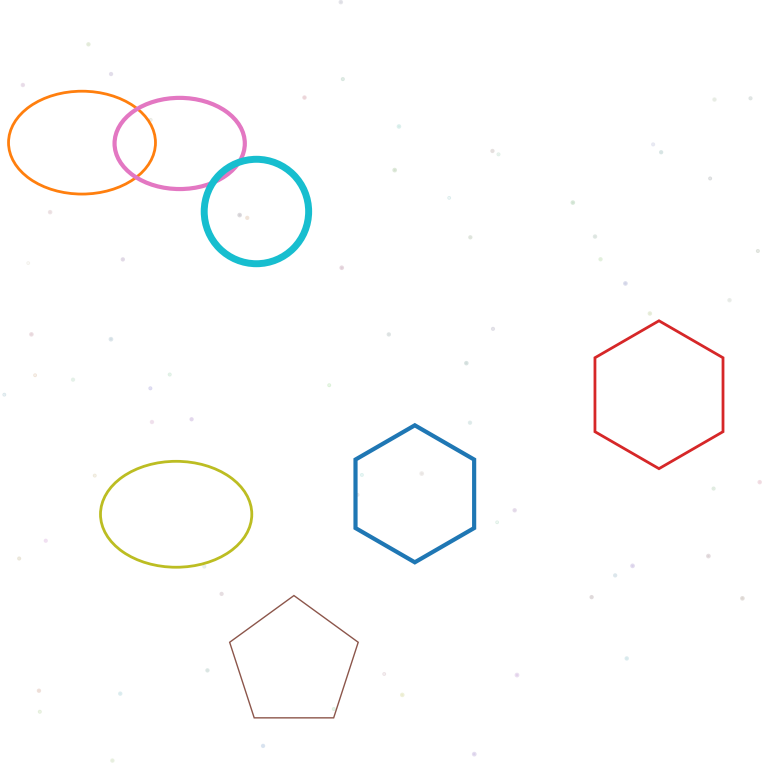[{"shape": "hexagon", "thickness": 1.5, "radius": 0.44, "center": [0.539, 0.359]}, {"shape": "oval", "thickness": 1, "radius": 0.48, "center": [0.106, 0.815]}, {"shape": "hexagon", "thickness": 1, "radius": 0.48, "center": [0.856, 0.487]}, {"shape": "pentagon", "thickness": 0.5, "radius": 0.44, "center": [0.382, 0.139]}, {"shape": "oval", "thickness": 1.5, "radius": 0.42, "center": [0.233, 0.814]}, {"shape": "oval", "thickness": 1, "radius": 0.49, "center": [0.229, 0.332]}, {"shape": "circle", "thickness": 2.5, "radius": 0.34, "center": [0.333, 0.725]}]